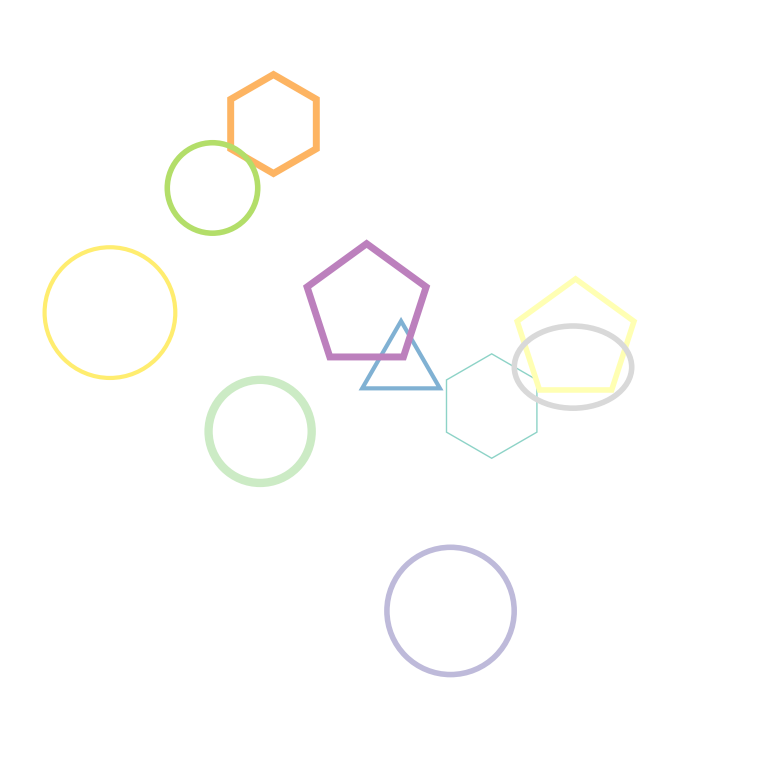[{"shape": "hexagon", "thickness": 0.5, "radius": 0.34, "center": [0.639, 0.473]}, {"shape": "pentagon", "thickness": 2, "radius": 0.4, "center": [0.748, 0.558]}, {"shape": "circle", "thickness": 2, "radius": 0.41, "center": [0.585, 0.207]}, {"shape": "triangle", "thickness": 1.5, "radius": 0.29, "center": [0.521, 0.525]}, {"shape": "hexagon", "thickness": 2.5, "radius": 0.32, "center": [0.355, 0.839]}, {"shape": "circle", "thickness": 2, "radius": 0.29, "center": [0.276, 0.756]}, {"shape": "oval", "thickness": 2, "radius": 0.38, "center": [0.744, 0.523]}, {"shape": "pentagon", "thickness": 2.5, "radius": 0.41, "center": [0.476, 0.602]}, {"shape": "circle", "thickness": 3, "radius": 0.33, "center": [0.338, 0.44]}, {"shape": "circle", "thickness": 1.5, "radius": 0.42, "center": [0.143, 0.594]}]